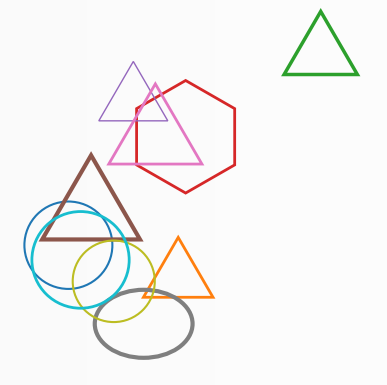[{"shape": "circle", "thickness": 1.5, "radius": 0.57, "center": [0.176, 0.363]}, {"shape": "triangle", "thickness": 2, "radius": 0.52, "center": [0.46, 0.28]}, {"shape": "triangle", "thickness": 2.5, "radius": 0.55, "center": [0.828, 0.861]}, {"shape": "hexagon", "thickness": 2, "radius": 0.73, "center": [0.479, 0.645]}, {"shape": "triangle", "thickness": 1, "radius": 0.51, "center": [0.344, 0.738]}, {"shape": "triangle", "thickness": 3, "radius": 0.73, "center": [0.235, 0.451]}, {"shape": "triangle", "thickness": 2, "radius": 0.69, "center": [0.401, 0.643]}, {"shape": "oval", "thickness": 3, "radius": 0.63, "center": [0.371, 0.159]}, {"shape": "circle", "thickness": 1.5, "radius": 0.53, "center": [0.294, 0.269]}, {"shape": "circle", "thickness": 2, "radius": 0.63, "center": [0.208, 0.325]}]